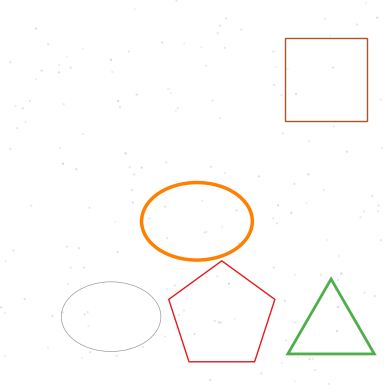[{"shape": "pentagon", "thickness": 1, "radius": 0.72, "center": [0.576, 0.178]}, {"shape": "triangle", "thickness": 2, "radius": 0.65, "center": [0.86, 0.146]}, {"shape": "oval", "thickness": 2.5, "radius": 0.72, "center": [0.512, 0.425]}, {"shape": "square", "thickness": 1, "radius": 0.54, "center": [0.847, 0.794]}, {"shape": "oval", "thickness": 0.5, "radius": 0.65, "center": [0.289, 0.177]}]